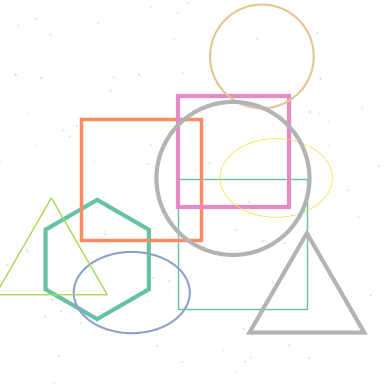[{"shape": "hexagon", "thickness": 3, "radius": 0.77, "center": [0.252, 0.326]}, {"shape": "square", "thickness": 1, "radius": 0.84, "center": [0.63, 0.366]}, {"shape": "square", "thickness": 2.5, "radius": 0.78, "center": [0.366, 0.533]}, {"shape": "oval", "thickness": 1.5, "radius": 0.75, "center": [0.342, 0.24]}, {"shape": "square", "thickness": 3, "radius": 0.72, "center": [0.607, 0.606]}, {"shape": "triangle", "thickness": 1, "radius": 0.84, "center": [0.133, 0.318]}, {"shape": "oval", "thickness": 0.5, "radius": 0.73, "center": [0.717, 0.538]}, {"shape": "circle", "thickness": 1.5, "radius": 0.67, "center": [0.68, 0.853]}, {"shape": "circle", "thickness": 3, "radius": 0.99, "center": [0.605, 0.537]}, {"shape": "triangle", "thickness": 3, "radius": 0.86, "center": [0.797, 0.222]}]